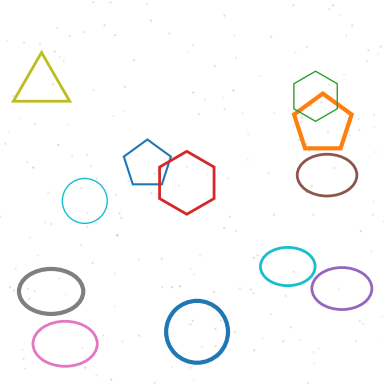[{"shape": "circle", "thickness": 3, "radius": 0.4, "center": [0.512, 0.138]}, {"shape": "pentagon", "thickness": 1.5, "radius": 0.32, "center": [0.383, 0.573]}, {"shape": "pentagon", "thickness": 3, "radius": 0.39, "center": [0.839, 0.678]}, {"shape": "hexagon", "thickness": 1, "radius": 0.33, "center": [0.82, 0.75]}, {"shape": "hexagon", "thickness": 2, "radius": 0.41, "center": [0.485, 0.525]}, {"shape": "oval", "thickness": 2, "radius": 0.39, "center": [0.888, 0.251]}, {"shape": "oval", "thickness": 2, "radius": 0.39, "center": [0.849, 0.545]}, {"shape": "oval", "thickness": 2, "radius": 0.42, "center": [0.169, 0.107]}, {"shape": "oval", "thickness": 3, "radius": 0.42, "center": [0.133, 0.243]}, {"shape": "triangle", "thickness": 2, "radius": 0.42, "center": [0.108, 0.779]}, {"shape": "oval", "thickness": 2, "radius": 0.36, "center": [0.747, 0.308]}, {"shape": "circle", "thickness": 1, "radius": 0.29, "center": [0.22, 0.478]}]